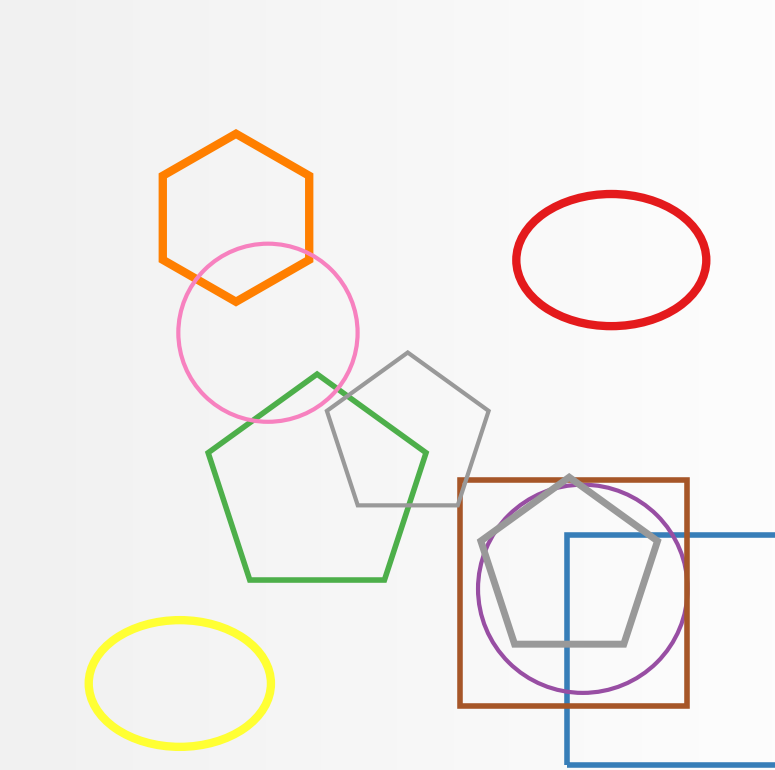[{"shape": "oval", "thickness": 3, "radius": 0.61, "center": [0.789, 0.662]}, {"shape": "square", "thickness": 2, "radius": 0.74, "center": [0.881, 0.156]}, {"shape": "pentagon", "thickness": 2, "radius": 0.74, "center": [0.409, 0.366]}, {"shape": "circle", "thickness": 1.5, "radius": 0.68, "center": [0.752, 0.235]}, {"shape": "hexagon", "thickness": 3, "radius": 0.55, "center": [0.305, 0.717]}, {"shape": "oval", "thickness": 3, "radius": 0.59, "center": [0.232, 0.112]}, {"shape": "square", "thickness": 2, "radius": 0.73, "center": [0.74, 0.23]}, {"shape": "circle", "thickness": 1.5, "radius": 0.58, "center": [0.346, 0.568]}, {"shape": "pentagon", "thickness": 1.5, "radius": 0.55, "center": [0.526, 0.432]}, {"shape": "pentagon", "thickness": 2.5, "radius": 0.6, "center": [0.734, 0.26]}]